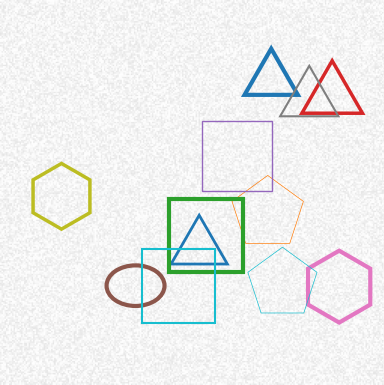[{"shape": "triangle", "thickness": 3, "radius": 0.4, "center": [0.704, 0.794]}, {"shape": "triangle", "thickness": 2, "radius": 0.42, "center": [0.517, 0.356]}, {"shape": "pentagon", "thickness": 0.5, "radius": 0.49, "center": [0.695, 0.447]}, {"shape": "square", "thickness": 3, "radius": 0.48, "center": [0.535, 0.388]}, {"shape": "triangle", "thickness": 2.5, "radius": 0.45, "center": [0.863, 0.751]}, {"shape": "square", "thickness": 1, "radius": 0.45, "center": [0.616, 0.594]}, {"shape": "oval", "thickness": 3, "radius": 0.38, "center": [0.352, 0.258]}, {"shape": "hexagon", "thickness": 3, "radius": 0.47, "center": [0.881, 0.256]}, {"shape": "triangle", "thickness": 1.5, "radius": 0.44, "center": [0.803, 0.742]}, {"shape": "hexagon", "thickness": 2.5, "radius": 0.43, "center": [0.16, 0.49]}, {"shape": "square", "thickness": 1.5, "radius": 0.48, "center": [0.464, 0.257]}, {"shape": "pentagon", "thickness": 0.5, "radius": 0.47, "center": [0.734, 0.263]}]